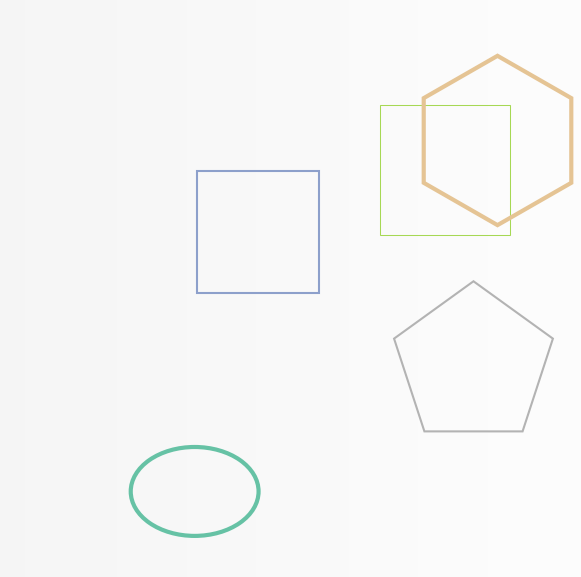[{"shape": "oval", "thickness": 2, "radius": 0.55, "center": [0.335, 0.148]}, {"shape": "square", "thickness": 1, "radius": 0.53, "center": [0.444, 0.598]}, {"shape": "square", "thickness": 0.5, "radius": 0.56, "center": [0.766, 0.705]}, {"shape": "hexagon", "thickness": 2, "radius": 0.73, "center": [0.856, 0.756]}, {"shape": "pentagon", "thickness": 1, "radius": 0.72, "center": [0.815, 0.368]}]